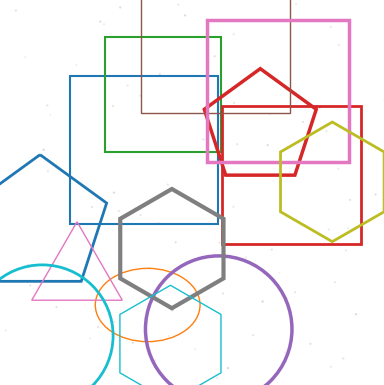[{"shape": "pentagon", "thickness": 2, "radius": 0.91, "center": [0.104, 0.416]}, {"shape": "square", "thickness": 1.5, "radius": 0.96, "center": [0.373, 0.61]}, {"shape": "oval", "thickness": 1, "radius": 0.68, "center": [0.384, 0.208]}, {"shape": "square", "thickness": 1.5, "radius": 0.75, "center": [0.423, 0.755]}, {"shape": "pentagon", "thickness": 2.5, "radius": 0.76, "center": [0.676, 0.669]}, {"shape": "square", "thickness": 2, "radius": 0.9, "center": [0.757, 0.545]}, {"shape": "circle", "thickness": 2.5, "radius": 0.95, "center": [0.568, 0.145]}, {"shape": "square", "thickness": 1, "radius": 0.97, "center": [0.559, 0.9]}, {"shape": "square", "thickness": 2.5, "radius": 0.92, "center": [0.721, 0.763]}, {"shape": "triangle", "thickness": 1, "radius": 0.68, "center": [0.2, 0.288]}, {"shape": "hexagon", "thickness": 3, "radius": 0.77, "center": [0.446, 0.354]}, {"shape": "hexagon", "thickness": 2, "radius": 0.78, "center": [0.863, 0.528]}, {"shape": "circle", "thickness": 2, "radius": 0.92, "center": [0.11, 0.128]}, {"shape": "hexagon", "thickness": 1, "radius": 0.76, "center": [0.443, 0.107]}]